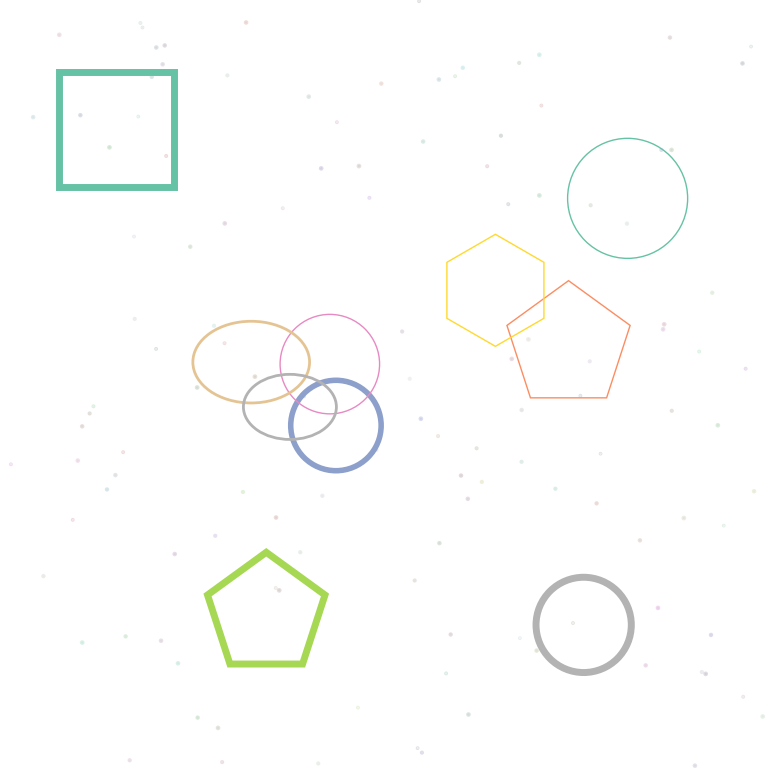[{"shape": "square", "thickness": 2.5, "radius": 0.37, "center": [0.151, 0.832]}, {"shape": "circle", "thickness": 0.5, "radius": 0.39, "center": [0.815, 0.742]}, {"shape": "pentagon", "thickness": 0.5, "radius": 0.42, "center": [0.738, 0.551]}, {"shape": "circle", "thickness": 2, "radius": 0.29, "center": [0.436, 0.447]}, {"shape": "circle", "thickness": 0.5, "radius": 0.32, "center": [0.428, 0.527]}, {"shape": "pentagon", "thickness": 2.5, "radius": 0.4, "center": [0.346, 0.203]}, {"shape": "hexagon", "thickness": 0.5, "radius": 0.36, "center": [0.643, 0.623]}, {"shape": "oval", "thickness": 1, "radius": 0.38, "center": [0.326, 0.53]}, {"shape": "oval", "thickness": 1, "radius": 0.3, "center": [0.376, 0.472]}, {"shape": "circle", "thickness": 2.5, "radius": 0.31, "center": [0.758, 0.188]}]